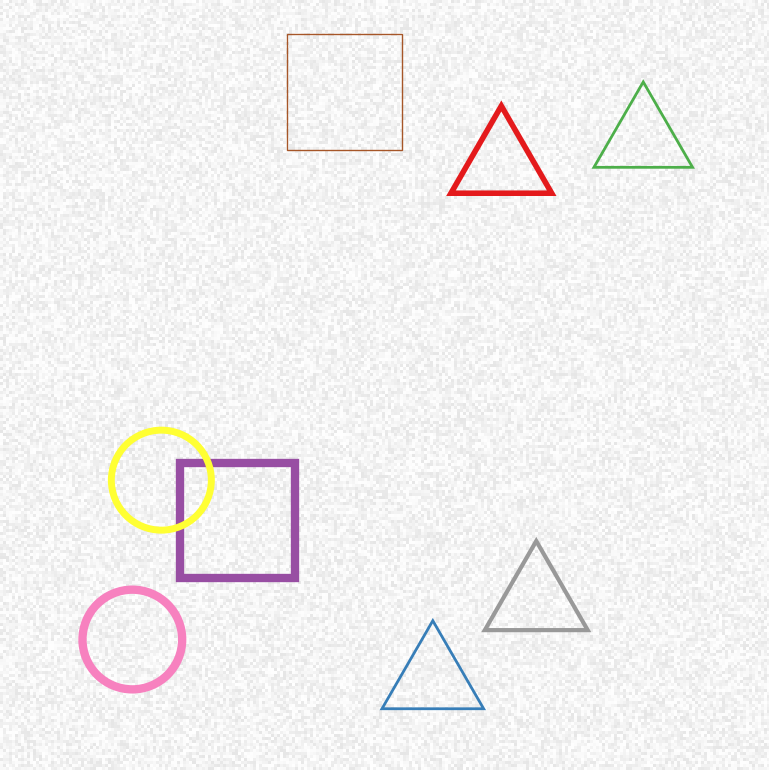[{"shape": "triangle", "thickness": 2, "radius": 0.38, "center": [0.651, 0.787]}, {"shape": "triangle", "thickness": 1, "radius": 0.38, "center": [0.562, 0.118]}, {"shape": "triangle", "thickness": 1, "radius": 0.37, "center": [0.835, 0.82]}, {"shape": "square", "thickness": 3, "radius": 0.37, "center": [0.309, 0.324]}, {"shape": "circle", "thickness": 2.5, "radius": 0.32, "center": [0.21, 0.376]}, {"shape": "square", "thickness": 0.5, "radius": 0.37, "center": [0.447, 0.88]}, {"shape": "circle", "thickness": 3, "radius": 0.32, "center": [0.172, 0.169]}, {"shape": "triangle", "thickness": 1.5, "radius": 0.39, "center": [0.696, 0.22]}]